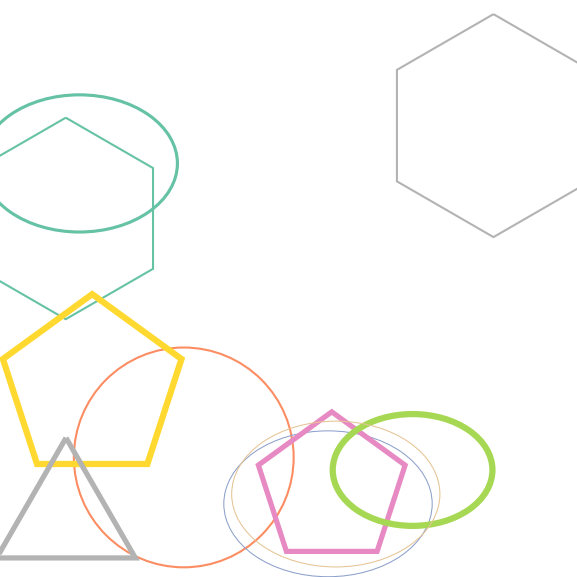[{"shape": "hexagon", "thickness": 1, "radius": 0.87, "center": [0.114, 0.621]}, {"shape": "oval", "thickness": 1.5, "radius": 0.85, "center": [0.138, 0.716]}, {"shape": "circle", "thickness": 1, "radius": 0.95, "center": [0.318, 0.207]}, {"shape": "oval", "thickness": 0.5, "radius": 0.9, "center": [0.568, 0.127]}, {"shape": "pentagon", "thickness": 2.5, "radius": 0.67, "center": [0.574, 0.152]}, {"shape": "oval", "thickness": 3, "radius": 0.69, "center": [0.714, 0.185]}, {"shape": "pentagon", "thickness": 3, "radius": 0.81, "center": [0.16, 0.327]}, {"shape": "oval", "thickness": 0.5, "radius": 0.9, "center": [0.581, 0.144]}, {"shape": "hexagon", "thickness": 1, "radius": 0.97, "center": [0.854, 0.782]}, {"shape": "triangle", "thickness": 2.5, "radius": 0.69, "center": [0.114, 0.102]}]